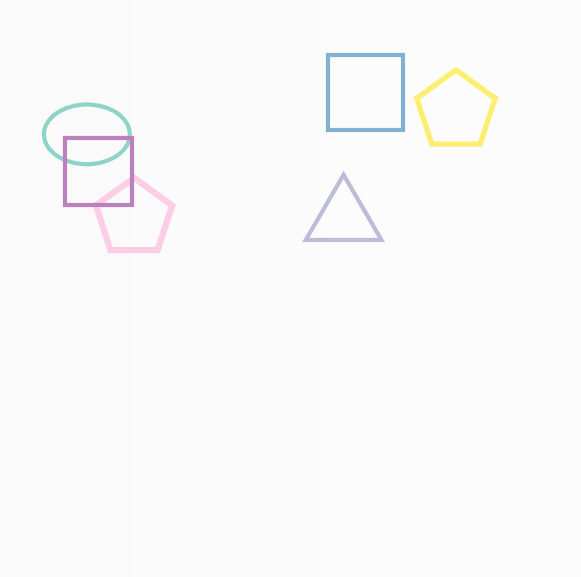[{"shape": "oval", "thickness": 2, "radius": 0.37, "center": [0.149, 0.766]}, {"shape": "triangle", "thickness": 2, "radius": 0.38, "center": [0.591, 0.621]}, {"shape": "square", "thickness": 2, "radius": 0.32, "center": [0.629, 0.839]}, {"shape": "pentagon", "thickness": 3, "radius": 0.35, "center": [0.231, 0.622]}, {"shape": "square", "thickness": 2, "radius": 0.29, "center": [0.17, 0.702]}, {"shape": "pentagon", "thickness": 2.5, "radius": 0.36, "center": [0.784, 0.807]}]